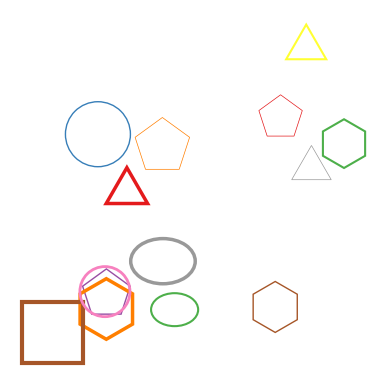[{"shape": "triangle", "thickness": 2.5, "radius": 0.31, "center": [0.33, 0.502]}, {"shape": "pentagon", "thickness": 0.5, "radius": 0.3, "center": [0.729, 0.694]}, {"shape": "circle", "thickness": 1, "radius": 0.42, "center": [0.254, 0.651]}, {"shape": "hexagon", "thickness": 1.5, "radius": 0.32, "center": [0.894, 0.627]}, {"shape": "oval", "thickness": 1.5, "radius": 0.31, "center": [0.454, 0.196]}, {"shape": "pentagon", "thickness": 1, "radius": 0.32, "center": [0.276, 0.237]}, {"shape": "hexagon", "thickness": 2.5, "radius": 0.39, "center": [0.276, 0.197]}, {"shape": "pentagon", "thickness": 0.5, "radius": 0.37, "center": [0.422, 0.62]}, {"shape": "triangle", "thickness": 1.5, "radius": 0.3, "center": [0.795, 0.876]}, {"shape": "hexagon", "thickness": 1, "radius": 0.33, "center": [0.715, 0.203]}, {"shape": "square", "thickness": 3, "radius": 0.39, "center": [0.137, 0.136]}, {"shape": "circle", "thickness": 2, "radius": 0.33, "center": [0.273, 0.243]}, {"shape": "oval", "thickness": 2.5, "radius": 0.42, "center": [0.423, 0.322]}, {"shape": "triangle", "thickness": 0.5, "radius": 0.3, "center": [0.809, 0.563]}]